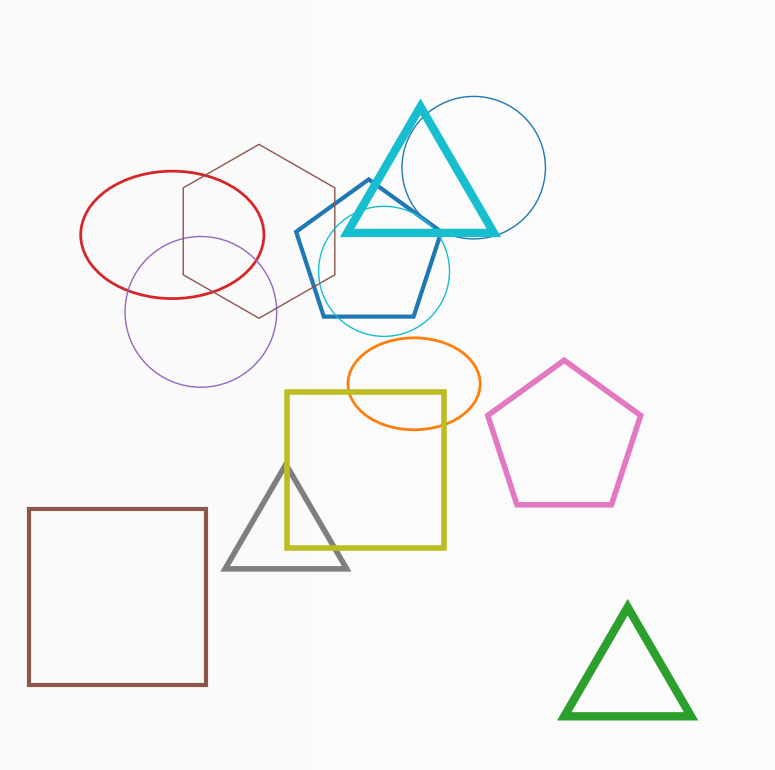[{"shape": "circle", "thickness": 0.5, "radius": 0.46, "center": [0.611, 0.782]}, {"shape": "pentagon", "thickness": 1.5, "radius": 0.49, "center": [0.476, 0.669]}, {"shape": "oval", "thickness": 1, "radius": 0.43, "center": [0.534, 0.502]}, {"shape": "triangle", "thickness": 3, "radius": 0.47, "center": [0.81, 0.117]}, {"shape": "oval", "thickness": 1, "radius": 0.59, "center": [0.222, 0.695]}, {"shape": "circle", "thickness": 0.5, "radius": 0.49, "center": [0.259, 0.595]}, {"shape": "hexagon", "thickness": 0.5, "radius": 0.56, "center": [0.334, 0.7]}, {"shape": "square", "thickness": 1.5, "radius": 0.57, "center": [0.152, 0.225]}, {"shape": "pentagon", "thickness": 2, "radius": 0.52, "center": [0.728, 0.428]}, {"shape": "triangle", "thickness": 2, "radius": 0.45, "center": [0.369, 0.307]}, {"shape": "square", "thickness": 2, "radius": 0.51, "center": [0.472, 0.389]}, {"shape": "triangle", "thickness": 3, "radius": 0.55, "center": [0.543, 0.752]}, {"shape": "circle", "thickness": 0.5, "radius": 0.42, "center": [0.496, 0.648]}]